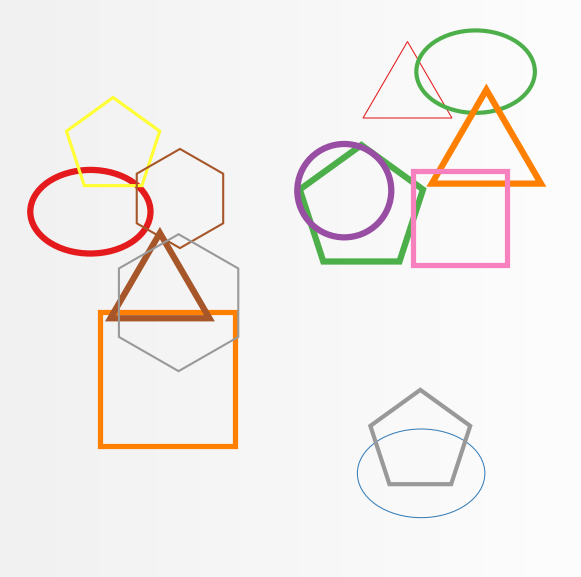[{"shape": "triangle", "thickness": 0.5, "radius": 0.44, "center": [0.701, 0.839]}, {"shape": "oval", "thickness": 3, "radius": 0.52, "center": [0.156, 0.633]}, {"shape": "oval", "thickness": 0.5, "radius": 0.55, "center": [0.725, 0.18]}, {"shape": "pentagon", "thickness": 3, "radius": 0.56, "center": [0.622, 0.637]}, {"shape": "oval", "thickness": 2, "radius": 0.51, "center": [0.818, 0.875]}, {"shape": "circle", "thickness": 3, "radius": 0.4, "center": [0.592, 0.669]}, {"shape": "square", "thickness": 2.5, "radius": 0.58, "center": [0.288, 0.342]}, {"shape": "triangle", "thickness": 3, "radius": 0.54, "center": [0.837, 0.735]}, {"shape": "pentagon", "thickness": 1.5, "radius": 0.42, "center": [0.195, 0.746]}, {"shape": "hexagon", "thickness": 1, "radius": 0.43, "center": [0.31, 0.655]}, {"shape": "triangle", "thickness": 3, "radius": 0.49, "center": [0.275, 0.497]}, {"shape": "square", "thickness": 2.5, "radius": 0.4, "center": [0.791, 0.621]}, {"shape": "pentagon", "thickness": 2, "radius": 0.45, "center": [0.723, 0.234]}, {"shape": "hexagon", "thickness": 1, "radius": 0.59, "center": [0.307, 0.475]}]